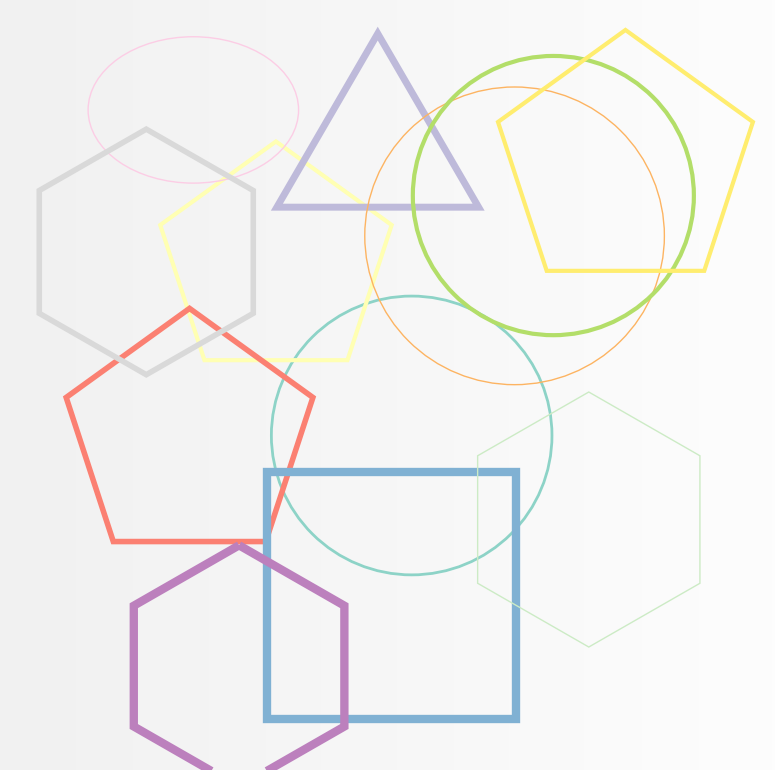[{"shape": "circle", "thickness": 1, "radius": 0.91, "center": [0.531, 0.434]}, {"shape": "pentagon", "thickness": 1.5, "radius": 0.79, "center": [0.356, 0.659]}, {"shape": "triangle", "thickness": 2.5, "radius": 0.75, "center": [0.487, 0.806]}, {"shape": "pentagon", "thickness": 2, "radius": 0.84, "center": [0.245, 0.432]}, {"shape": "square", "thickness": 3, "radius": 0.8, "center": [0.505, 0.227]}, {"shape": "circle", "thickness": 0.5, "radius": 0.97, "center": [0.664, 0.694]}, {"shape": "circle", "thickness": 1.5, "radius": 0.91, "center": [0.714, 0.746]}, {"shape": "oval", "thickness": 0.5, "radius": 0.68, "center": [0.249, 0.857]}, {"shape": "hexagon", "thickness": 2, "radius": 0.8, "center": [0.189, 0.673]}, {"shape": "hexagon", "thickness": 3, "radius": 0.78, "center": [0.308, 0.135]}, {"shape": "hexagon", "thickness": 0.5, "radius": 0.83, "center": [0.76, 0.325]}, {"shape": "pentagon", "thickness": 1.5, "radius": 0.86, "center": [0.807, 0.788]}]